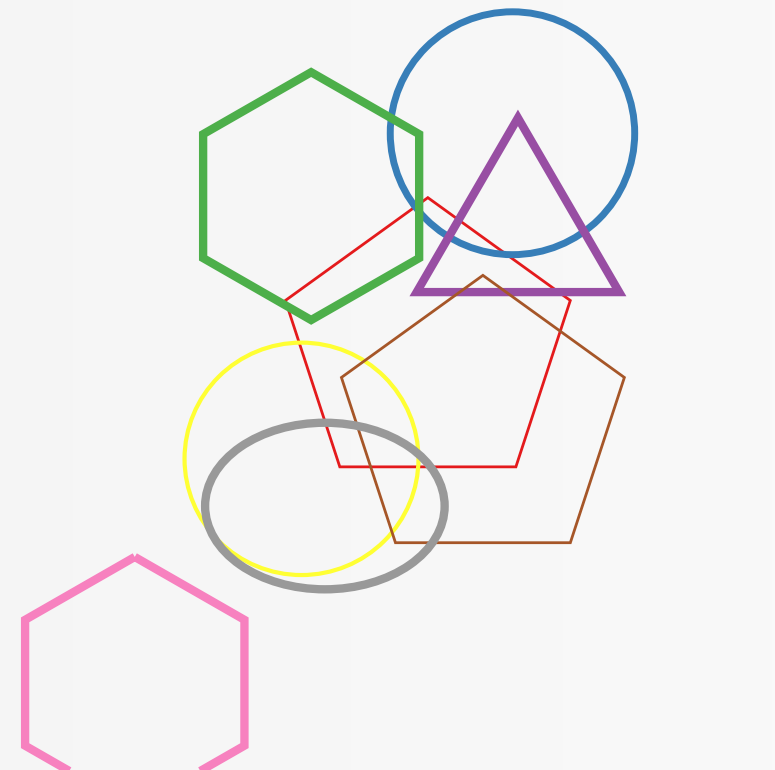[{"shape": "pentagon", "thickness": 1, "radius": 0.97, "center": [0.552, 0.55]}, {"shape": "circle", "thickness": 2.5, "radius": 0.79, "center": [0.661, 0.827]}, {"shape": "hexagon", "thickness": 3, "radius": 0.8, "center": [0.401, 0.745]}, {"shape": "triangle", "thickness": 3, "radius": 0.75, "center": [0.668, 0.696]}, {"shape": "circle", "thickness": 1.5, "radius": 0.75, "center": [0.389, 0.404]}, {"shape": "pentagon", "thickness": 1, "radius": 0.96, "center": [0.623, 0.45]}, {"shape": "hexagon", "thickness": 3, "radius": 0.82, "center": [0.174, 0.113]}, {"shape": "oval", "thickness": 3, "radius": 0.77, "center": [0.419, 0.343]}]